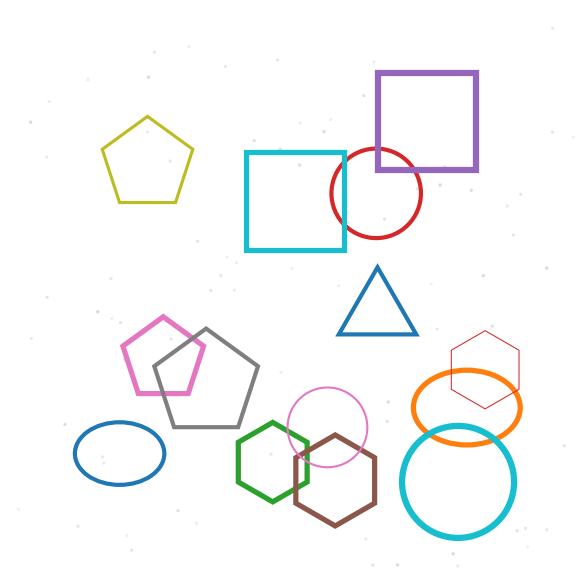[{"shape": "oval", "thickness": 2, "radius": 0.39, "center": [0.207, 0.214]}, {"shape": "triangle", "thickness": 2, "radius": 0.39, "center": [0.654, 0.459]}, {"shape": "oval", "thickness": 2.5, "radius": 0.46, "center": [0.808, 0.293]}, {"shape": "hexagon", "thickness": 2.5, "radius": 0.34, "center": [0.472, 0.199]}, {"shape": "circle", "thickness": 2, "radius": 0.39, "center": [0.651, 0.664]}, {"shape": "hexagon", "thickness": 0.5, "radius": 0.34, "center": [0.84, 0.359]}, {"shape": "square", "thickness": 3, "radius": 0.42, "center": [0.739, 0.789]}, {"shape": "hexagon", "thickness": 2.5, "radius": 0.39, "center": [0.58, 0.167]}, {"shape": "pentagon", "thickness": 2.5, "radius": 0.37, "center": [0.283, 0.377]}, {"shape": "circle", "thickness": 1, "radius": 0.35, "center": [0.567, 0.259]}, {"shape": "pentagon", "thickness": 2, "radius": 0.47, "center": [0.357, 0.336]}, {"shape": "pentagon", "thickness": 1.5, "radius": 0.41, "center": [0.255, 0.715]}, {"shape": "circle", "thickness": 3, "radius": 0.48, "center": [0.793, 0.165]}, {"shape": "square", "thickness": 2.5, "radius": 0.42, "center": [0.511, 0.651]}]